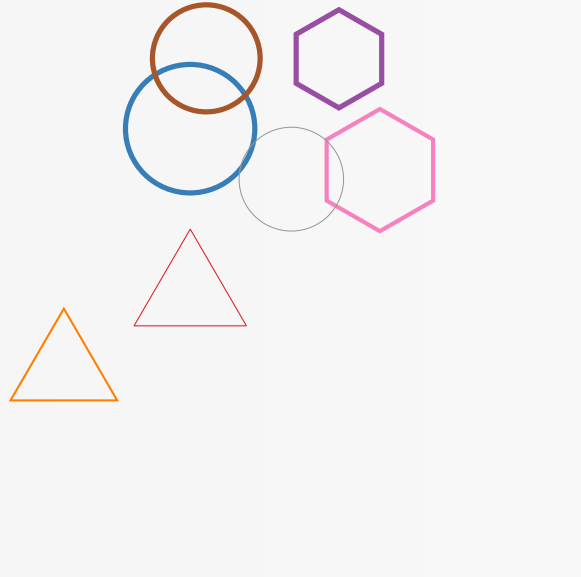[{"shape": "triangle", "thickness": 0.5, "radius": 0.56, "center": [0.327, 0.491]}, {"shape": "circle", "thickness": 2.5, "radius": 0.56, "center": [0.327, 0.776]}, {"shape": "hexagon", "thickness": 2.5, "radius": 0.42, "center": [0.583, 0.897]}, {"shape": "triangle", "thickness": 1, "radius": 0.53, "center": [0.11, 0.359]}, {"shape": "circle", "thickness": 2.5, "radius": 0.46, "center": [0.355, 0.898]}, {"shape": "hexagon", "thickness": 2, "radius": 0.53, "center": [0.654, 0.705]}, {"shape": "circle", "thickness": 0.5, "radius": 0.45, "center": [0.501, 0.689]}]